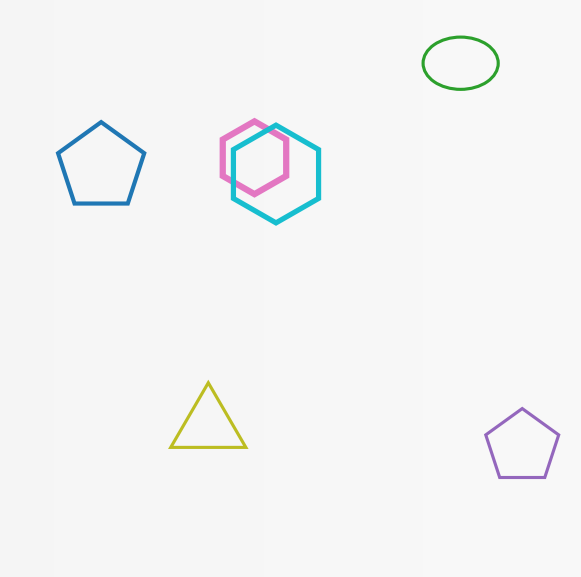[{"shape": "pentagon", "thickness": 2, "radius": 0.39, "center": [0.174, 0.71]}, {"shape": "oval", "thickness": 1.5, "radius": 0.32, "center": [0.793, 0.89]}, {"shape": "pentagon", "thickness": 1.5, "radius": 0.33, "center": [0.898, 0.226]}, {"shape": "hexagon", "thickness": 3, "radius": 0.32, "center": [0.438, 0.726]}, {"shape": "triangle", "thickness": 1.5, "radius": 0.37, "center": [0.358, 0.262]}, {"shape": "hexagon", "thickness": 2.5, "radius": 0.42, "center": [0.475, 0.698]}]